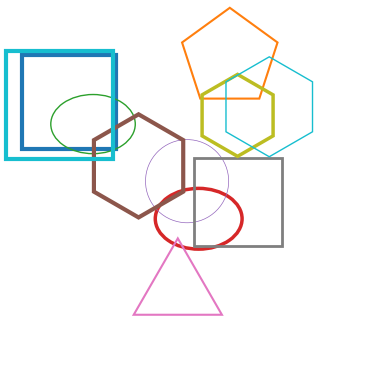[{"shape": "square", "thickness": 3, "radius": 0.61, "center": [0.179, 0.736]}, {"shape": "pentagon", "thickness": 1.5, "radius": 0.65, "center": [0.597, 0.849]}, {"shape": "oval", "thickness": 1, "radius": 0.55, "center": [0.242, 0.678]}, {"shape": "oval", "thickness": 2.5, "radius": 0.56, "center": [0.516, 0.432]}, {"shape": "circle", "thickness": 0.5, "radius": 0.54, "center": [0.486, 0.529]}, {"shape": "hexagon", "thickness": 3, "radius": 0.67, "center": [0.36, 0.569]}, {"shape": "triangle", "thickness": 1.5, "radius": 0.66, "center": [0.462, 0.249]}, {"shape": "square", "thickness": 2, "radius": 0.57, "center": [0.618, 0.476]}, {"shape": "hexagon", "thickness": 2.5, "radius": 0.53, "center": [0.617, 0.7]}, {"shape": "square", "thickness": 3, "radius": 0.7, "center": [0.154, 0.727]}, {"shape": "hexagon", "thickness": 1, "radius": 0.65, "center": [0.699, 0.723]}]